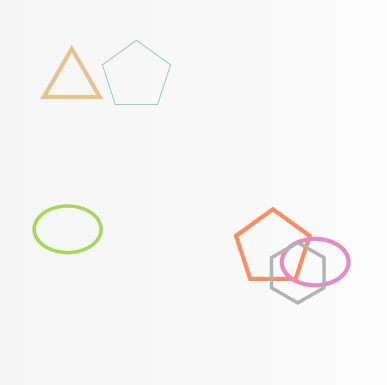[{"shape": "pentagon", "thickness": 0.5, "radius": 0.46, "center": [0.352, 0.803]}, {"shape": "pentagon", "thickness": 3, "radius": 0.5, "center": [0.704, 0.356]}, {"shape": "oval", "thickness": 3, "radius": 0.43, "center": [0.813, 0.319]}, {"shape": "oval", "thickness": 2.5, "radius": 0.43, "center": [0.175, 0.404]}, {"shape": "triangle", "thickness": 3, "radius": 0.42, "center": [0.185, 0.79]}, {"shape": "hexagon", "thickness": 2.5, "radius": 0.39, "center": [0.768, 0.292]}]